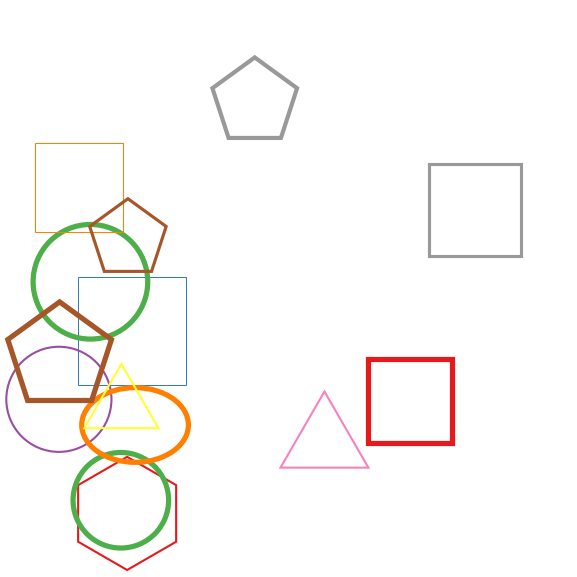[{"shape": "square", "thickness": 2.5, "radius": 0.36, "center": [0.71, 0.305]}, {"shape": "hexagon", "thickness": 1, "radius": 0.49, "center": [0.22, 0.11]}, {"shape": "square", "thickness": 0.5, "radius": 0.47, "center": [0.229, 0.426]}, {"shape": "circle", "thickness": 2.5, "radius": 0.5, "center": [0.157, 0.511]}, {"shape": "circle", "thickness": 2.5, "radius": 0.41, "center": [0.209, 0.133]}, {"shape": "circle", "thickness": 1, "radius": 0.46, "center": [0.102, 0.308]}, {"shape": "oval", "thickness": 2.5, "radius": 0.46, "center": [0.234, 0.263]}, {"shape": "square", "thickness": 0.5, "radius": 0.38, "center": [0.137, 0.674]}, {"shape": "triangle", "thickness": 1, "radius": 0.37, "center": [0.21, 0.295]}, {"shape": "pentagon", "thickness": 1.5, "radius": 0.35, "center": [0.222, 0.585]}, {"shape": "pentagon", "thickness": 2.5, "radius": 0.47, "center": [0.103, 0.382]}, {"shape": "triangle", "thickness": 1, "radius": 0.44, "center": [0.562, 0.233]}, {"shape": "pentagon", "thickness": 2, "radius": 0.39, "center": [0.441, 0.823]}, {"shape": "square", "thickness": 1.5, "radius": 0.4, "center": [0.823, 0.636]}]